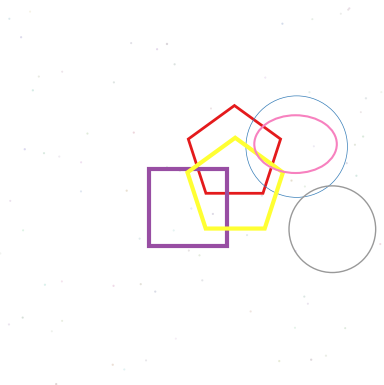[{"shape": "pentagon", "thickness": 2, "radius": 0.63, "center": [0.609, 0.6]}, {"shape": "circle", "thickness": 0.5, "radius": 0.66, "center": [0.771, 0.619]}, {"shape": "square", "thickness": 3, "radius": 0.5, "center": [0.488, 0.461]}, {"shape": "pentagon", "thickness": 3, "radius": 0.65, "center": [0.611, 0.512]}, {"shape": "oval", "thickness": 1.5, "radius": 0.54, "center": [0.768, 0.626]}, {"shape": "circle", "thickness": 1, "radius": 0.56, "center": [0.863, 0.405]}]